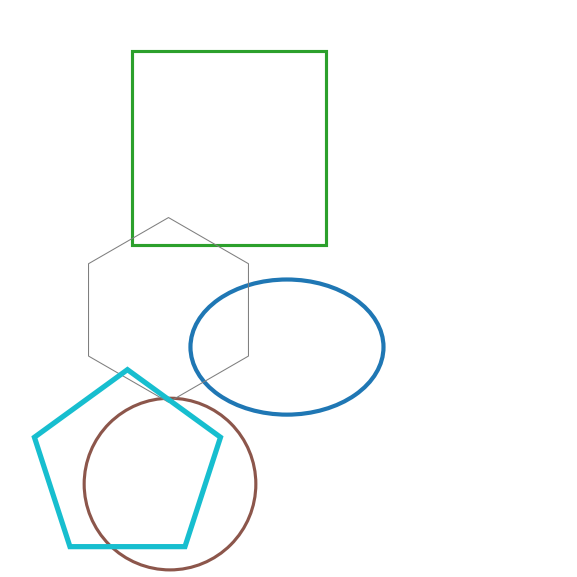[{"shape": "oval", "thickness": 2, "radius": 0.84, "center": [0.497, 0.398]}, {"shape": "square", "thickness": 1.5, "radius": 0.84, "center": [0.396, 0.744]}, {"shape": "circle", "thickness": 1.5, "radius": 0.74, "center": [0.294, 0.161]}, {"shape": "hexagon", "thickness": 0.5, "radius": 0.8, "center": [0.292, 0.463]}, {"shape": "pentagon", "thickness": 2.5, "radius": 0.85, "center": [0.221, 0.19]}]